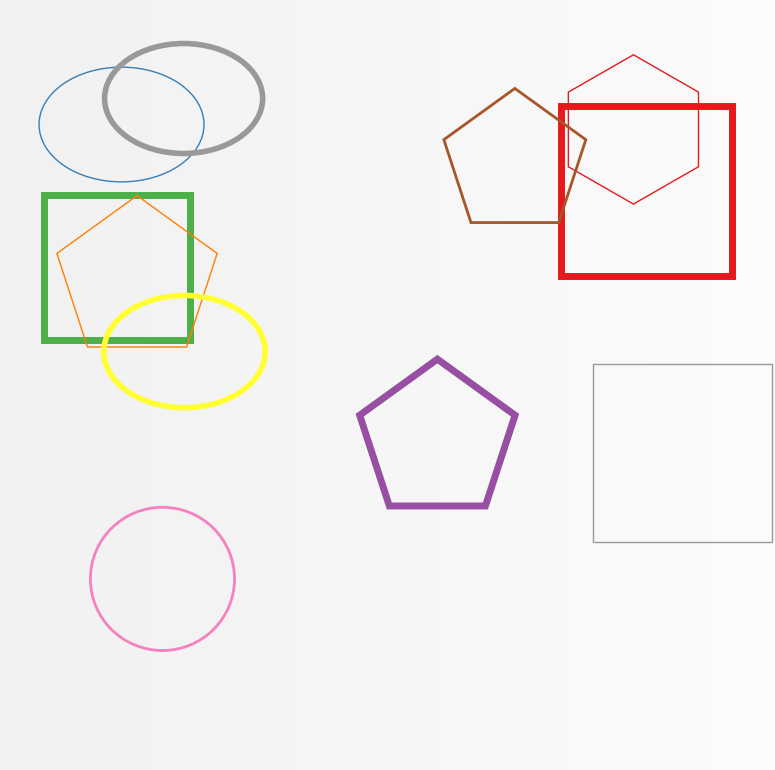[{"shape": "hexagon", "thickness": 0.5, "radius": 0.48, "center": [0.817, 0.832]}, {"shape": "square", "thickness": 2.5, "radius": 0.55, "center": [0.834, 0.752]}, {"shape": "oval", "thickness": 0.5, "radius": 0.53, "center": [0.157, 0.838]}, {"shape": "square", "thickness": 2.5, "radius": 0.47, "center": [0.151, 0.652]}, {"shape": "pentagon", "thickness": 2.5, "radius": 0.53, "center": [0.564, 0.428]}, {"shape": "pentagon", "thickness": 0.5, "radius": 0.54, "center": [0.177, 0.637]}, {"shape": "oval", "thickness": 2, "radius": 0.52, "center": [0.238, 0.543]}, {"shape": "pentagon", "thickness": 1, "radius": 0.48, "center": [0.664, 0.789]}, {"shape": "circle", "thickness": 1, "radius": 0.47, "center": [0.21, 0.248]}, {"shape": "oval", "thickness": 2, "radius": 0.51, "center": [0.237, 0.872]}, {"shape": "square", "thickness": 0.5, "radius": 0.58, "center": [0.88, 0.412]}]